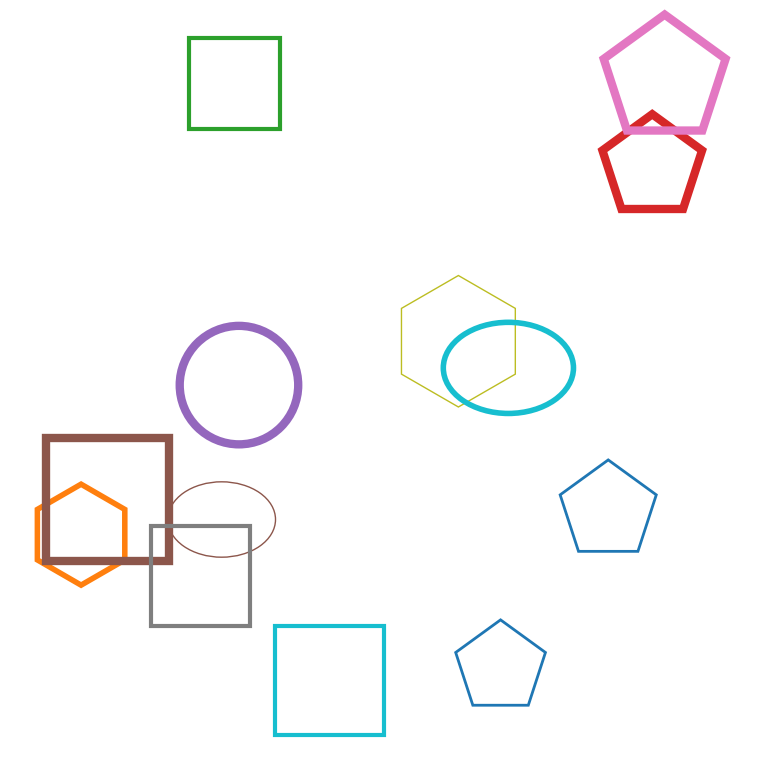[{"shape": "pentagon", "thickness": 1, "radius": 0.31, "center": [0.65, 0.134]}, {"shape": "pentagon", "thickness": 1, "radius": 0.33, "center": [0.79, 0.337]}, {"shape": "hexagon", "thickness": 2, "radius": 0.33, "center": [0.105, 0.306]}, {"shape": "square", "thickness": 1.5, "radius": 0.3, "center": [0.304, 0.891]}, {"shape": "pentagon", "thickness": 3, "radius": 0.34, "center": [0.847, 0.784]}, {"shape": "circle", "thickness": 3, "radius": 0.38, "center": [0.31, 0.5]}, {"shape": "square", "thickness": 3, "radius": 0.4, "center": [0.14, 0.352]}, {"shape": "oval", "thickness": 0.5, "radius": 0.35, "center": [0.288, 0.325]}, {"shape": "pentagon", "thickness": 3, "radius": 0.42, "center": [0.863, 0.898]}, {"shape": "square", "thickness": 1.5, "radius": 0.32, "center": [0.261, 0.251]}, {"shape": "hexagon", "thickness": 0.5, "radius": 0.43, "center": [0.595, 0.557]}, {"shape": "square", "thickness": 1.5, "radius": 0.35, "center": [0.428, 0.116]}, {"shape": "oval", "thickness": 2, "radius": 0.42, "center": [0.66, 0.522]}]